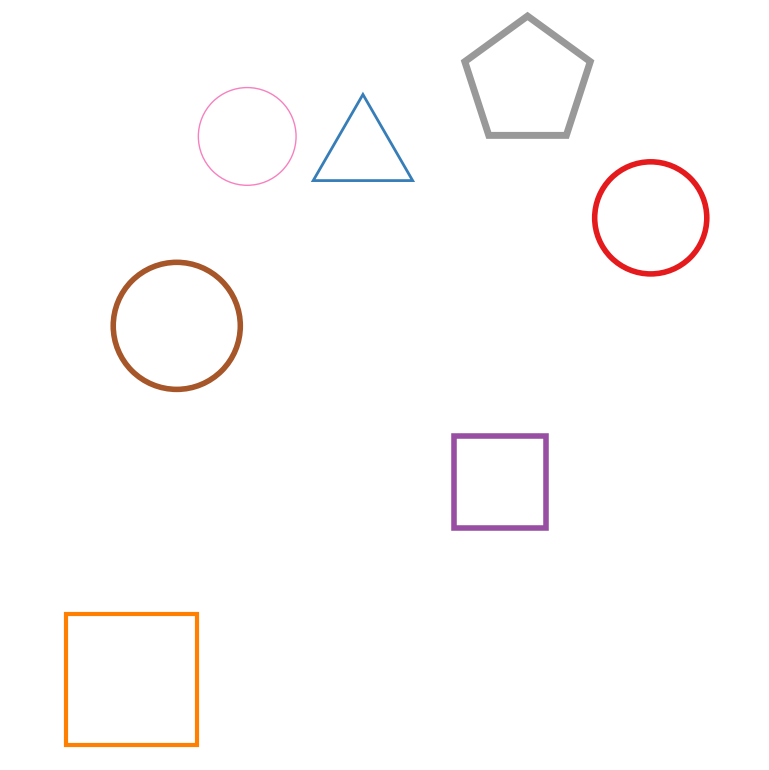[{"shape": "circle", "thickness": 2, "radius": 0.36, "center": [0.845, 0.717]}, {"shape": "triangle", "thickness": 1, "radius": 0.37, "center": [0.471, 0.803]}, {"shape": "square", "thickness": 2, "radius": 0.3, "center": [0.649, 0.374]}, {"shape": "square", "thickness": 1.5, "radius": 0.43, "center": [0.171, 0.118]}, {"shape": "circle", "thickness": 2, "radius": 0.41, "center": [0.23, 0.577]}, {"shape": "circle", "thickness": 0.5, "radius": 0.32, "center": [0.321, 0.823]}, {"shape": "pentagon", "thickness": 2.5, "radius": 0.43, "center": [0.685, 0.893]}]